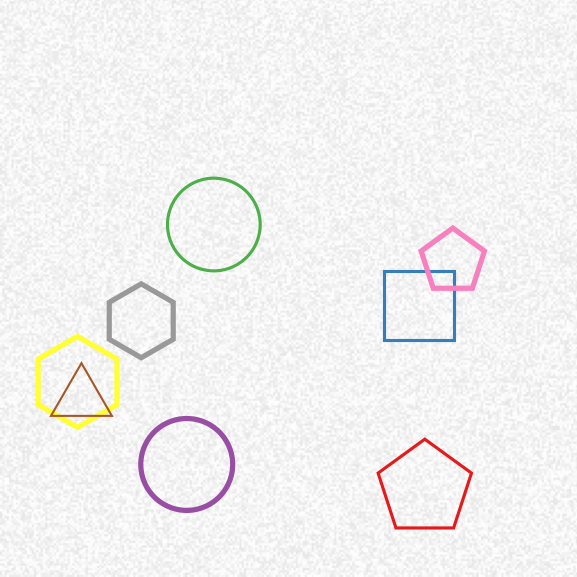[{"shape": "pentagon", "thickness": 1.5, "radius": 0.42, "center": [0.736, 0.154]}, {"shape": "square", "thickness": 1.5, "radius": 0.3, "center": [0.726, 0.47]}, {"shape": "circle", "thickness": 1.5, "radius": 0.4, "center": [0.37, 0.61]}, {"shape": "circle", "thickness": 2.5, "radius": 0.4, "center": [0.323, 0.195]}, {"shape": "hexagon", "thickness": 2.5, "radius": 0.39, "center": [0.134, 0.338]}, {"shape": "triangle", "thickness": 1, "radius": 0.3, "center": [0.141, 0.309]}, {"shape": "pentagon", "thickness": 2.5, "radius": 0.29, "center": [0.784, 0.547]}, {"shape": "hexagon", "thickness": 2.5, "radius": 0.32, "center": [0.245, 0.444]}]